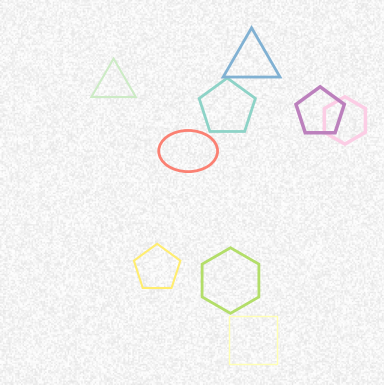[{"shape": "pentagon", "thickness": 2, "radius": 0.38, "center": [0.59, 0.721]}, {"shape": "square", "thickness": 1, "radius": 0.31, "center": [0.657, 0.117]}, {"shape": "oval", "thickness": 2, "radius": 0.38, "center": [0.489, 0.608]}, {"shape": "triangle", "thickness": 2, "radius": 0.43, "center": [0.653, 0.843]}, {"shape": "hexagon", "thickness": 2, "radius": 0.43, "center": [0.599, 0.271]}, {"shape": "hexagon", "thickness": 2.5, "radius": 0.31, "center": [0.896, 0.687]}, {"shape": "pentagon", "thickness": 2.5, "radius": 0.33, "center": [0.832, 0.709]}, {"shape": "triangle", "thickness": 1.5, "radius": 0.33, "center": [0.295, 0.781]}, {"shape": "pentagon", "thickness": 1.5, "radius": 0.32, "center": [0.408, 0.303]}]